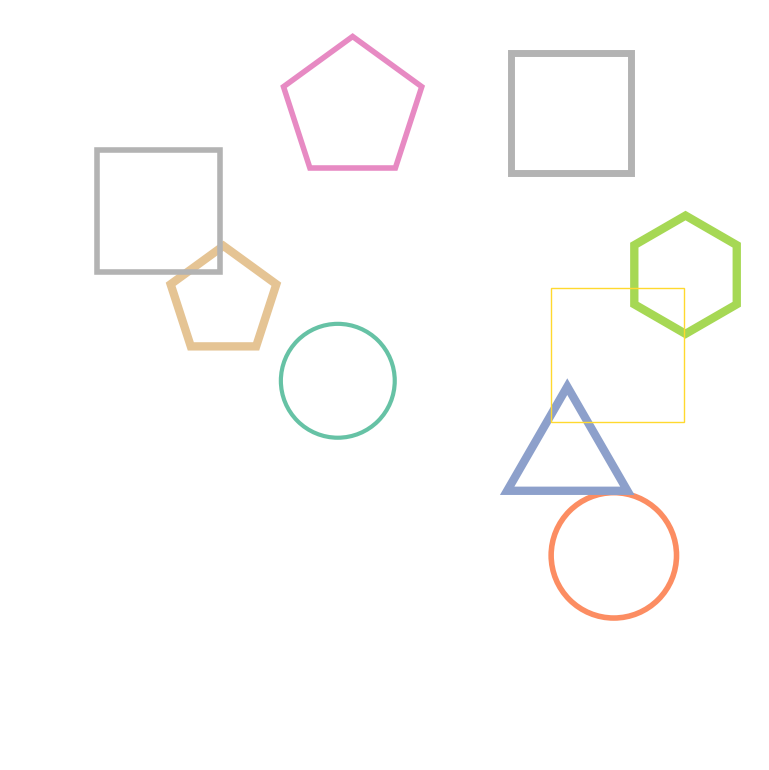[{"shape": "circle", "thickness": 1.5, "radius": 0.37, "center": [0.439, 0.505]}, {"shape": "circle", "thickness": 2, "radius": 0.41, "center": [0.797, 0.279]}, {"shape": "triangle", "thickness": 3, "radius": 0.45, "center": [0.737, 0.408]}, {"shape": "pentagon", "thickness": 2, "radius": 0.47, "center": [0.458, 0.858]}, {"shape": "hexagon", "thickness": 3, "radius": 0.38, "center": [0.89, 0.643]}, {"shape": "square", "thickness": 0.5, "radius": 0.43, "center": [0.802, 0.539]}, {"shape": "pentagon", "thickness": 3, "radius": 0.36, "center": [0.29, 0.609]}, {"shape": "square", "thickness": 2, "radius": 0.4, "center": [0.206, 0.726]}, {"shape": "square", "thickness": 2.5, "radius": 0.39, "center": [0.742, 0.853]}]